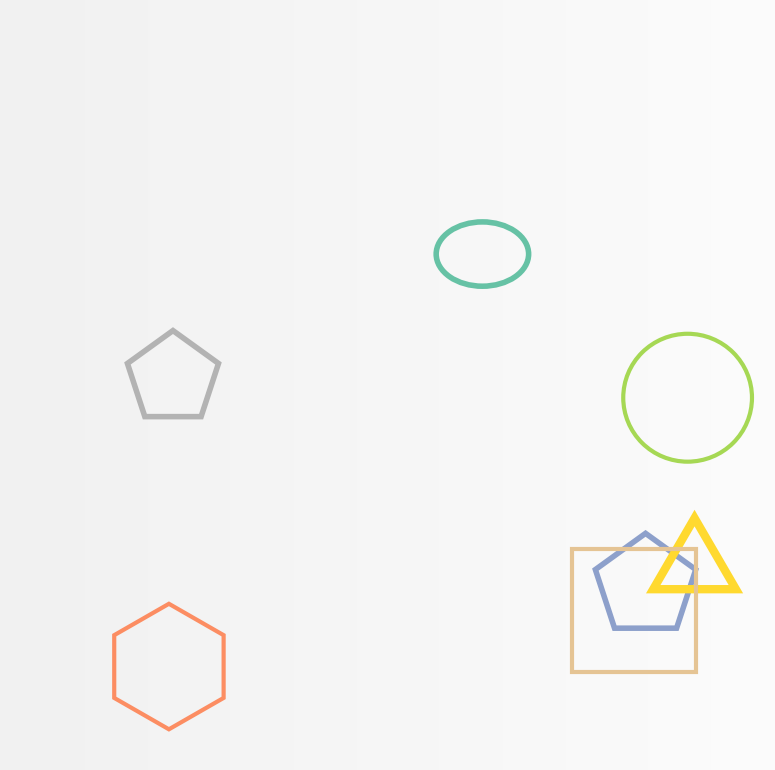[{"shape": "oval", "thickness": 2, "radius": 0.3, "center": [0.622, 0.67]}, {"shape": "hexagon", "thickness": 1.5, "radius": 0.41, "center": [0.218, 0.134]}, {"shape": "pentagon", "thickness": 2, "radius": 0.34, "center": [0.833, 0.239]}, {"shape": "circle", "thickness": 1.5, "radius": 0.42, "center": [0.887, 0.483]}, {"shape": "triangle", "thickness": 3, "radius": 0.31, "center": [0.896, 0.266]}, {"shape": "square", "thickness": 1.5, "radius": 0.4, "center": [0.818, 0.208]}, {"shape": "pentagon", "thickness": 2, "radius": 0.31, "center": [0.223, 0.509]}]